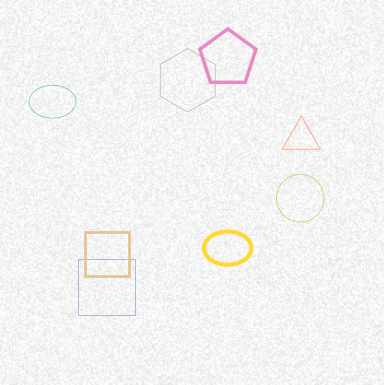[{"shape": "oval", "thickness": 0.5, "radius": 0.3, "center": [0.136, 0.736]}, {"shape": "triangle", "thickness": 0.5, "radius": 0.29, "center": [0.783, 0.641]}, {"shape": "square", "thickness": 0.5, "radius": 0.37, "center": [0.277, 0.255]}, {"shape": "pentagon", "thickness": 2.5, "radius": 0.38, "center": [0.592, 0.848]}, {"shape": "circle", "thickness": 0.5, "radius": 0.31, "center": [0.78, 0.485]}, {"shape": "oval", "thickness": 3, "radius": 0.31, "center": [0.591, 0.356]}, {"shape": "square", "thickness": 2, "radius": 0.29, "center": [0.277, 0.34]}, {"shape": "hexagon", "thickness": 0.5, "radius": 0.41, "center": [0.488, 0.792]}]